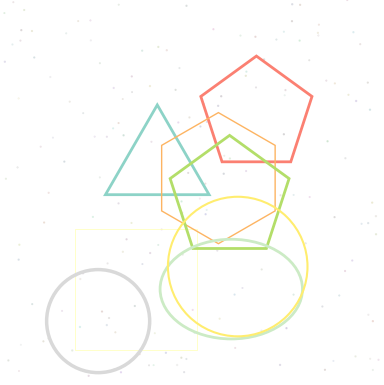[{"shape": "triangle", "thickness": 2, "radius": 0.78, "center": [0.409, 0.572]}, {"shape": "square", "thickness": 0.5, "radius": 0.79, "center": [0.353, 0.248]}, {"shape": "pentagon", "thickness": 2, "radius": 0.76, "center": [0.666, 0.703]}, {"shape": "hexagon", "thickness": 1, "radius": 0.85, "center": [0.567, 0.537]}, {"shape": "pentagon", "thickness": 2, "radius": 0.81, "center": [0.596, 0.486]}, {"shape": "circle", "thickness": 2.5, "radius": 0.67, "center": [0.255, 0.166]}, {"shape": "oval", "thickness": 2, "radius": 0.92, "center": [0.601, 0.249]}, {"shape": "circle", "thickness": 1.5, "radius": 0.91, "center": [0.617, 0.308]}]